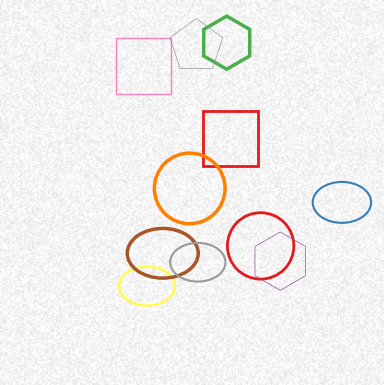[{"shape": "square", "thickness": 2, "radius": 0.36, "center": [0.599, 0.64]}, {"shape": "circle", "thickness": 2, "radius": 0.43, "center": [0.677, 0.361]}, {"shape": "oval", "thickness": 1.5, "radius": 0.38, "center": [0.888, 0.474]}, {"shape": "hexagon", "thickness": 2.5, "radius": 0.34, "center": [0.589, 0.889]}, {"shape": "hexagon", "thickness": 0.5, "radius": 0.38, "center": [0.728, 0.322]}, {"shape": "circle", "thickness": 2.5, "radius": 0.46, "center": [0.493, 0.511]}, {"shape": "oval", "thickness": 1.5, "radius": 0.36, "center": [0.382, 0.257]}, {"shape": "oval", "thickness": 2.5, "radius": 0.46, "center": [0.423, 0.342]}, {"shape": "square", "thickness": 1, "radius": 0.36, "center": [0.373, 0.828]}, {"shape": "pentagon", "thickness": 0.5, "radius": 0.36, "center": [0.51, 0.88]}, {"shape": "oval", "thickness": 1.5, "radius": 0.36, "center": [0.514, 0.319]}]